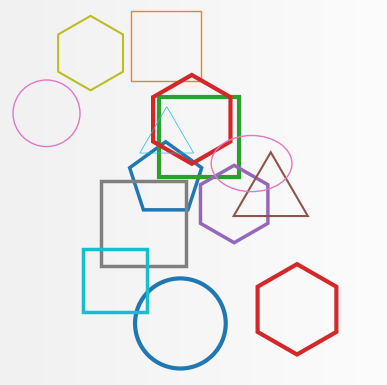[{"shape": "pentagon", "thickness": 2.5, "radius": 0.49, "center": [0.428, 0.534]}, {"shape": "circle", "thickness": 3, "radius": 0.59, "center": [0.465, 0.16]}, {"shape": "square", "thickness": 1, "radius": 0.45, "center": [0.428, 0.881]}, {"shape": "square", "thickness": 3, "radius": 0.52, "center": [0.514, 0.644]}, {"shape": "hexagon", "thickness": 3, "radius": 0.59, "center": [0.766, 0.197]}, {"shape": "hexagon", "thickness": 3, "radius": 0.58, "center": [0.495, 0.69]}, {"shape": "hexagon", "thickness": 2.5, "radius": 0.5, "center": [0.604, 0.47]}, {"shape": "triangle", "thickness": 1.5, "radius": 0.55, "center": [0.699, 0.494]}, {"shape": "oval", "thickness": 1, "radius": 0.52, "center": [0.649, 0.575]}, {"shape": "circle", "thickness": 1, "radius": 0.43, "center": [0.12, 0.706]}, {"shape": "square", "thickness": 2.5, "radius": 0.55, "center": [0.371, 0.419]}, {"shape": "hexagon", "thickness": 1.5, "radius": 0.48, "center": [0.234, 0.862]}, {"shape": "square", "thickness": 2.5, "radius": 0.41, "center": [0.297, 0.27]}, {"shape": "triangle", "thickness": 0.5, "radius": 0.4, "center": [0.43, 0.643]}]